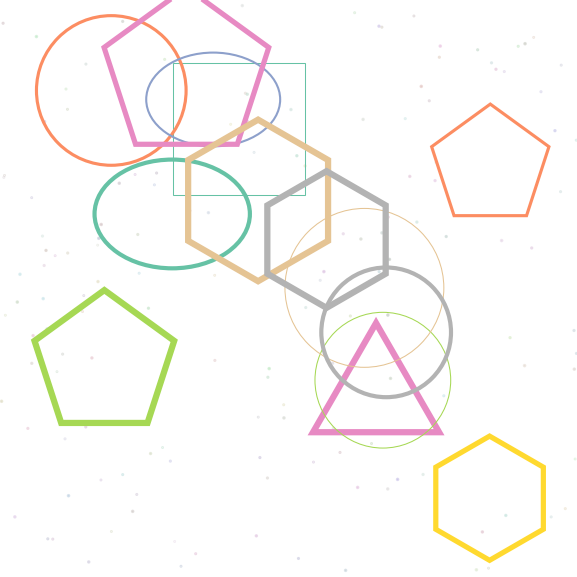[{"shape": "oval", "thickness": 2, "radius": 0.67, "center": [0.298, 0.629]}, {"shape": "square", "thickness": 0.5, "radius": 0.57, "center": [0.413, 0.776]}, {"shape": "circle", "thickness": 1.5, "radius": 0.65, "center": [0.193, 0.842]}, {"shape": "pentagon", "thickness": 1.5, "radius": 0.53, "center": [0.849, 0.712]}, {"shape": "oval", "thickness": 1, "radius": 0.58, "center": [0.369, 0.827]}, {"shape": "pentagon", "thickness": 2.5, "radius": 0.75, "center": [0.323, 0.871]}, {"shape": "triangle", "thickness": 3, "radius": 0.63, "center": [0.651, 0.314]}, {"shape": "circle", "thickness": 0.5, "radius": 0.59, "center": [0.663, 0.341]}, {"shape": "pentagon", "thickness": 3, "radius": 0.64, "center": [0.181, 0.37]}, {"shape": "hexagon", "thickness": 2.5, "radius": 0.54, "center": [0.848, 0.136]}, {"shape": "hexagon", "thickness": 3, "radius": 0.7, "center": [0.447, 0.652]}, {"shape": "circle", "thickness": 0.5, "radius": 0.69, "center": [0.631, 0.501]}, {"shape": "circle", "thickness": 2, "radius": 0.56, "center": [0.669, 0.424]}, {"shape": "hexagon", "thickness": 3, "radius": 0.59, "center": [0.565, 0.584]}]